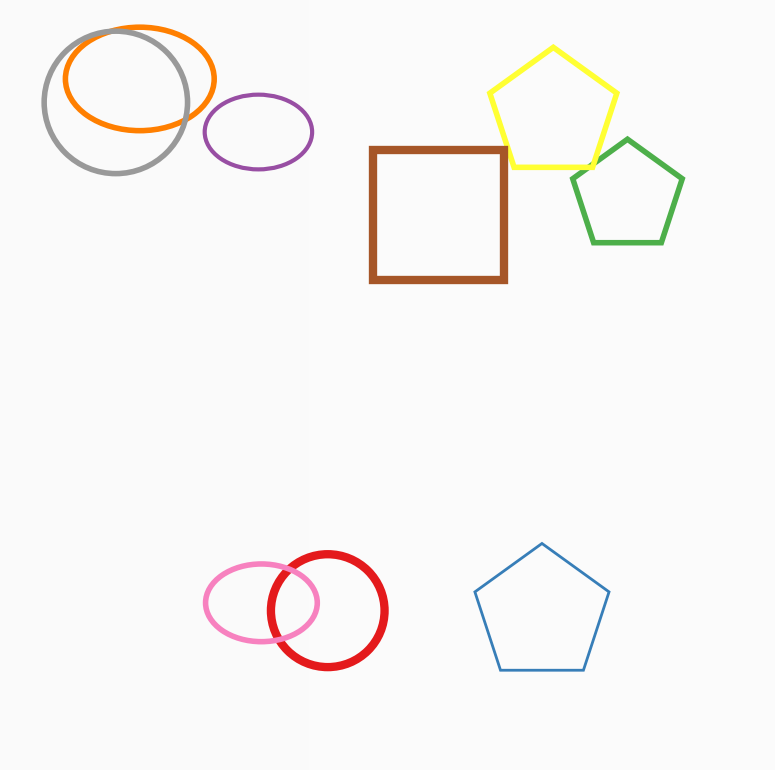[{"shape": "circle", "thickness": 3, "radius": 0.37, "center": [0.423, 0.207]}, {"shape": "pentagon", "thickness": 1, "radius": 0.45, "center": [0.699, 0.203]}, {"shape": "pentagon", "thickness": 2, "radius": 0.37, "center": [0.81, 0.745]}, {"shape": "oval", "thickness": 1.5, "radius": 0.35, "center": [0.333, 0.829]}, {"shape": "oval", "thickness": 2, "radius": 0.48, "center": [0.18, 0.897]}, {"shape": "pentagon", "thickness": 2, "radius": 0.43, "center": [0.714, 0.852]}, {"shape": "square", "thickness": 3, "radius": 0.42, "center": [0.566, 0.72]}, {"shape": "oval", "thickness": 2, "radius": 0.36, "center": [0.337, 0.217]}, {"shape": "circle", "thickness": 2, "radius": 0.46, "center": [0.149, 0.867]}]